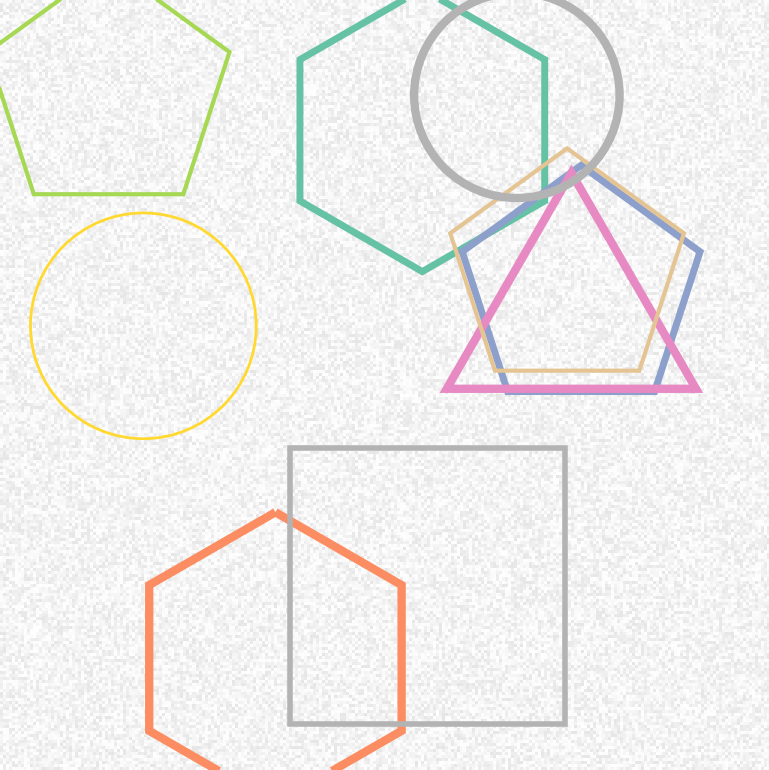[{"shape": "hexagon", "thickness": 2.5, "radius": 0.92, "center": [0.548, 0.831]}, {"shape": "hexagon", "thickness": 3, "radius": 0.95, "center": [0.358, 0.146]}, {"shape": "pentagon", "thickness": 2.5, "radius": 0.81, "center": [0.755, 0.623]}, {"shape": "triangle", "thickness": 3, "radius": 0.93, "center": [0.742, 0.589]}, {"shape": "pentagon", "thickness": 1.5, "radius": 0.83, "center": [0.141, 0.881]}, {"shape": "circle", "thickness": 1, "radius": 0.73, "center": [0.186, 0.577]}, {"shape": "pentagon", "thickness": 1.5, "radius": 0.8, "center": [0.737, 0.648]}, {"shape": "square", "thickness": 2, "radius": 0.9, "center": [0.555, 0.239]}, {"shape": "circle", "thickness": 3, "radius": 0.67, "center": [0.671, 0.876]}]